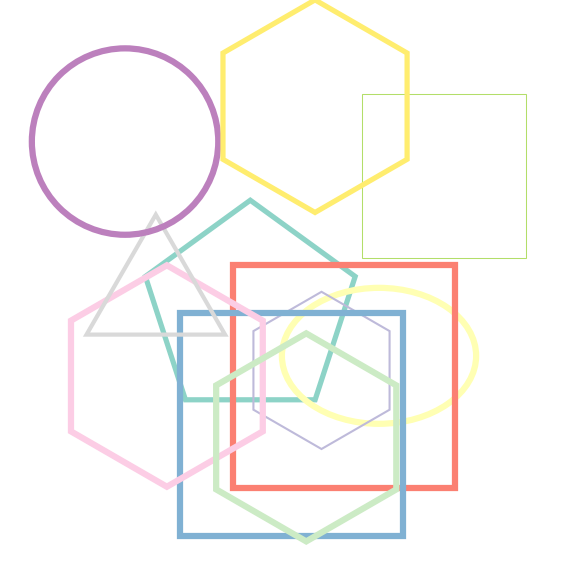[{"shape": "pentagon", "thickness": 2.5, "radius": 0.96, "center": [0.433, 0.461]}, {"shape": "oval", "thickness": 3, "radius": 0.84, "center": [0.656, 0.383]}, {"shape": "hexagon", "thickness": 1, "radius": 0.68, "center": [0.557, 0.358]}, {"shape": "square", "thickness": 3, "radius": 0.96, "center": [0.596, 0.347]}, {"shape": "square", "thickness": 3, "radius": 0.96, "center": [0.504, 0.264]}, {"shape": "square", "thickness": 0.5, "radius": 0.71, "center": [0.768, 0.695]}, {"shape": "hexagon", "thickness": 3, "radius": 0.96, "center": [0.289, 0.348]}, {"shape": "triangle", "thickness": 2, "radius": 0.69, "center": [0.27, 0.489]}, {"shape": "circle", "thickness": 3, "radius": 0.81, "center": [0.217, 0.754]}, {"shape": "hexagon", "thickness": 3, "radius": 0.9, "center": [0.53, 0.242]}, {"shape": "hexagon", "thickness": 2.5, "radius": 0.92, "center": [0.546, 0.815]}]